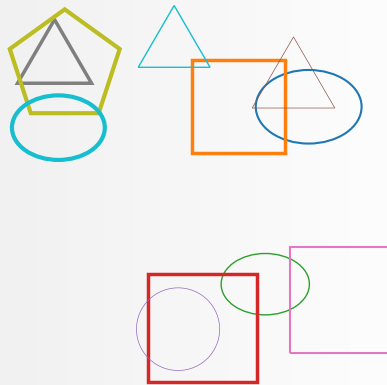[{"shape": "oval", "thickness": 1.5, "radius": 0.68, "center": [0.797, 0.723]}, {"shape": "square", "thickness": 2.5, "radius": 0.6, "center": [0.616, 0.724]}, {"shape": "oval", "thickness": 1, "radius": 0.57, "center": [0.685, 0.262]}, {"shape": "square", "thickness": 2.5, "radius": 0.7, "center": [0.523, 0.149]}, {"shape": "circle", "thickness": 0.5, "radius": 0.54, "center": [0.46, 0.145]}, {"shape": "triangle", "thickness": 0.5, "radius": 0.62, "center": [0.757, 0.781]}, {"shape": "square", "thickness": 1.5, "radius": 0.69, "center": [0.886, 0.221]}, {"shape": "triangle", "thickness": 2.5, "radius": 0.55, "center": [0.141, 0.839]}, {"shape": "pentagon", "thickness": 3, "radius": 0.75, "center": [0.167, 0.827]}, {"shape": "oval", "thickness": 3, "radius": 0.6, "center": [0.151, 0.668]}, {"shape": "triangle", "thickness": 1, "radius": 0.53, "center": [0.449, 0.879]}]